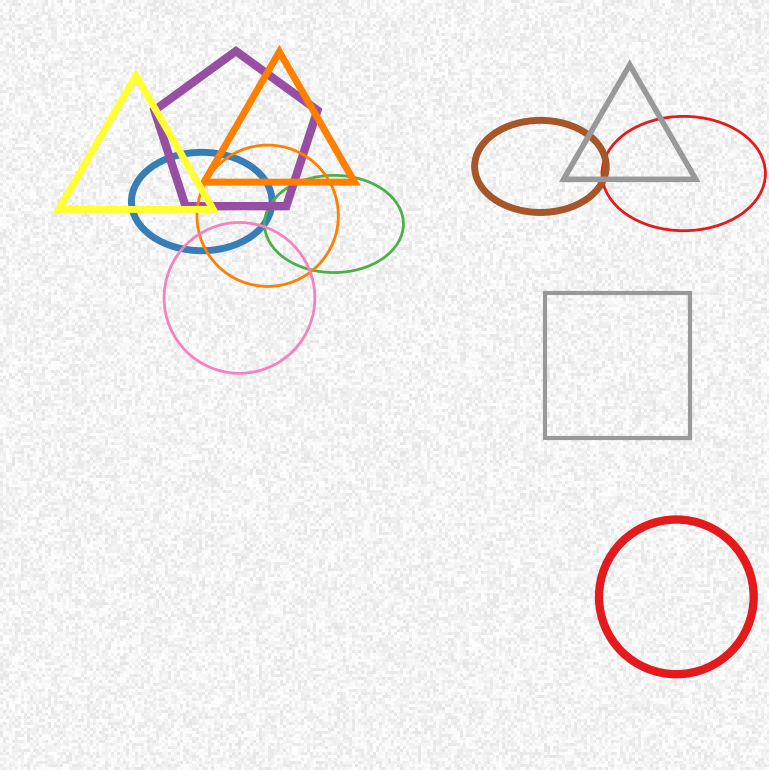[{"shape": "circle", "thickness": 3, "radius": 0.5, "center": [0.878, 0.225]}, {"shape": "oval", "thickness": 1, "radius": 0.53, "center": [0.888, 0.775]}, {"shape": "oval", "thickness": 2.5, "radius": 0.46, "center": [0.262, 0.738]}, {"shape": "oval", "thickness": 1, "radius": 0.45, "center": [0.434, 0.709]}, {"shape": "pentagon", "thickness": 3, "radius": 0.56, "center": [0.306, 0.822]}, {"shape": "triangle", "thickness": 2.5, "radius": 0.56, "center": [0.363, 0.82]}, {"shape": "circle", "thickness": 1, "radius": 0.46, "center": [0.348, 0.72]}, {"shape": "triangle", "thickness": 2.5, "radius": 0.58, "center": [0.177, 0.786]}, {"shape": "oval", "thickness": 2.5, "radius": 0.43, "center": [0.702, 0.784]}, {"shape": "circle", "thickness": 1, "radius": 0.49, "center": [0.311, 0.613]}, {"shape": "triangle", "thickness": 2, "radius": 0.5, "center": [0.818, 0.817]}, {"shape": "square", "thickness": 1.5, "radius": 0.47, "center": [0.802, 0.525]}]